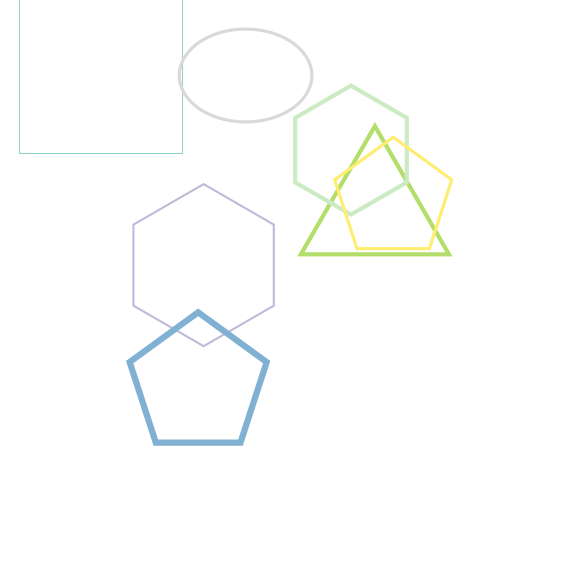[{"shape": "square", "thickness": 0.5, "radius": 0.7, "center": [0.174, 0.875]}, {"shape": "hexagon", "thickness": 1, "radius": 0.7, "center": [0.353, 0.54]}, {"shape": "pentagon", "thickness": 3, "radius": 0.62, "center": [0.343, 0.334]}, {"shape": "triangle", "thickness": 2, "radius": 0.74, "center": [0.649, 0.633]}, {"shape": "oval", "thickness": 1.5, "radius": 0.57, "center": [0.425, 0.868]}, {"shape": "hexagon", "thickness": 2, "radius": 0.56, "center": [0.608, 0.739]}, {"shape": "pentagon", "thickness": 1.5, "radius": 0.53, "center": [0.681, 0.655]}]